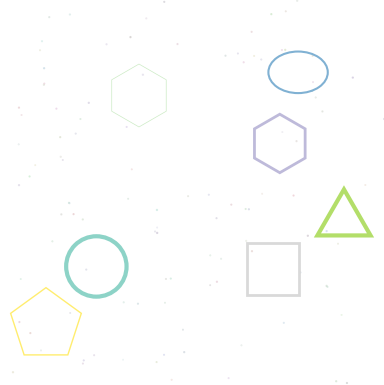[{"shape": "circle", "thickness": 3, "radius": 0.39, "center": [0.25, 0.308]}, {"shape": "hexagon", "thickness": 2, "radius": 0.38, "center": [0.727, 0.627]}, {"shape": "oval", "thickness": 1.5, "radius": 0.39, "center": [0.774, 0.812]}, {"shape": "triangle", "thickness": 3, "radius": 0.4, "center": [0.893, 0.428]}, {"shape": "square", "thickness": 2, "radius": 0.34, "center": [0.709, 0.301]}, {"shape": "hexagon", "thickness": 0.5, "radius": 0.41, "center": [0.361, 0.752]}, {"shape": "pentagon", "thickness": 1, "radius": 0.48, "center": [0.119, 0.156]}]